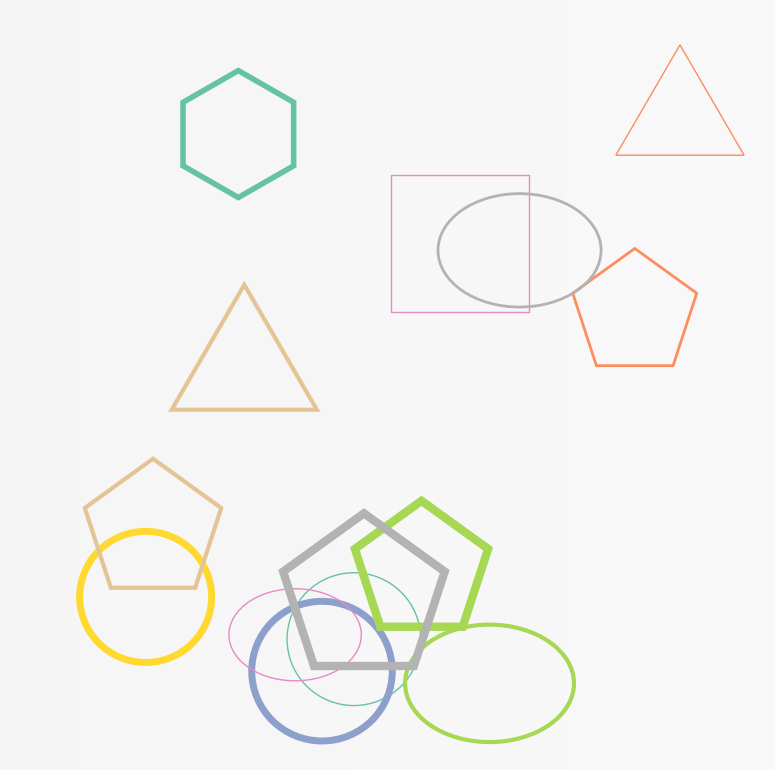[{"shape": "hexagon", "thickness": 2, "radius": 0.41, "center": [0.308, 0.826]}, {"shape": "circle", "thickness": 0.5, "radius": 0.43, "center": [0.457, 0.17]}, {"shape": "pentagon", "thickness": 1, "radius": 0.42, "center": [0.819, 0.593]}, {"shape": "triangle", "thickness": 0.5, "radius": 0.48, "center": [0.877, 0.846]}, {"shape": "circle", "thickness": 2.5, "radius": 0.45, "center": [0.415, 0.128]}, {"shape": "oval", "thickness": 0.5, "radius": 0.43, "center": [0.381, 0.176]}, {"shape": "square", "thickness": 0.5, "radius": 0.45, "center": [0.594, 0.684]}, {"shape": "oval", "thickness": 1.5, "radius": 0.54, "center": [0.632, 0.113]}, {"shape": "pentagon", "thickness": 3, "radius": 0.45, "center": [0.544, 0.259]}, {"shape": "circle", "thickness": 2.5, "radius": 0.43, "center": [0.188, 0.225]}, {"shape": "triangle", "thickness": 1.5, "radius": 0.54, "center": [0.315, 0.522]}, {"shape": "pentagon", "thickness": 1.5, "radius": 0.46, "center": [0.197, 0.312]}, {"shape": "pentagon", "thickness": 3, "radius": 0.55, "center": [0.47, 0.224]}, {"shape": "oval", "thickness": 1, "radius": 0.53, "center": [0.67, 0.675]}]